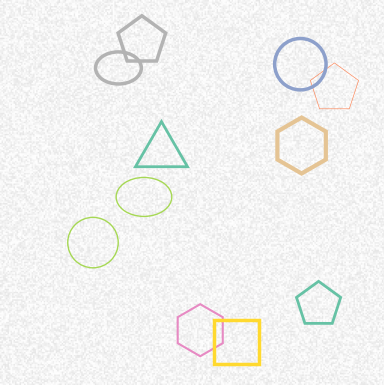[{"shape": "triangle", "thickness": 2, "radius": 0.39, "center": [0.419, 0.606]}, {"shape": "pentagon", "thickness": 2, "radius": 0.3, "center": [0.827, 0.209]}, {"shape": "pentagon", "thickness": 0.5, "radius": 0.33, "center": [0.869, 0.771]}, {"shape": "circle", "thickness": 2.5, "radius": 0.33, "center": [0.78, 0.833]}, {"shape": "hexagon", "thickness": 1.5, "radius": 0.34, "center": [0.52, 0.142]}, {"shape": "circle", "thickness": 1, "radius": 0.33, "center": [0.242, 0.37]}, {"shape": "oval", "thickness": 1, "radius": 0.36, "center": [0.374, 0.488]}, {"shape": "square", "thickness": 2.5, "radius": 0.29, "center": [0.614, 0.112]}, {"shape": "hexagon", "thickness": 3, "radius": 0.36, "center": [0.783, 0.622]}, {"shape": "pentagon", "thickness": 2.5, "radius": 0.32, "center": [0.368, 0.894]}, {"shape": "oval", "thickness": 2.5, "radius": 0.3, "center": [0.308, 0.824]}]